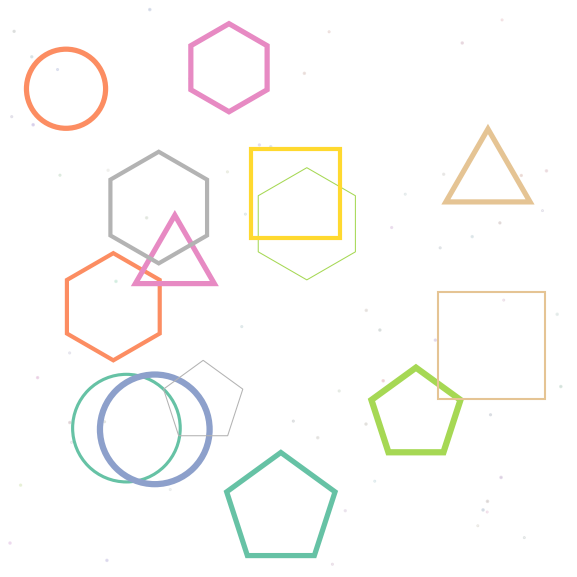[{"shape": "pentagon", "thickness": 2.5, "radius": 0.49, "center": [0.486, 0.117]}, {"shape": "circle", "thickness": 1.5, "radius": 0.47, "center": [0.219, 0.258]}, {"shape": "hexagon", "thickness": 2, "radius": 0.46, "center": [0.196, 0.468]}, {"shape": "circle", "thickness": 2.5, "radius": 0.34, "center": [0.114, 0.845]}, {"shape": "circle", "thickness": 3, "radius": 0.47, "center": [0.268, 0.256]}, {"shape": "hexagon", "thickness": 2.5, "radius": 0.38, "center": [0.397, 0.882]}, {"shape": "triangle", "thickness": 2.5, "radius": 0.39, "center": [0.303, 0.548]}, {"shape": "pentagon", "thickness": 3, "radius": 0.41, "center": [0.72, 0.282]}, {"shape": "hexagon", "thickness": 0.5, "radius": 0.49, "center": [0.531, 0.612]}, {"shape": "square", "thickness": 2, "radius": 0.39, "center": [0.511, 0.665]}, {"shape": "square", "thickness": 1, "radius": 0.47, "center": [0.851, 0.4]}, {"shape": "triangle", "thickness": 2.5, "radius": 0.42, "center": [0.845, 0.692]}, {"shape": "pentagon", "thickness": 0.5, "radius": 0.36, "center": [0.352, 0.303]}, {"shape": "hexagon", "thickness": 2, "radius": 0.48, "center": [0.275, 0.64]}]